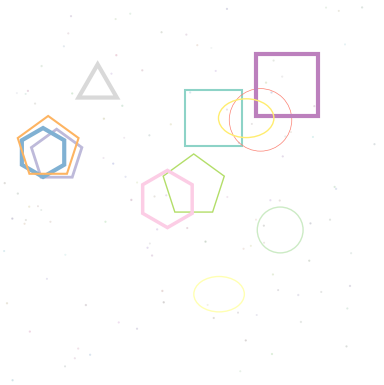[{"shape": "square", "thickness": 1.5, "radius": 0.37, "center": [0.555, 0.693]}, {"shape": "oval", "thickness": 1, "radius": 0.33, "center": [0.569, 0.236]}, {"shape": "pentagon", "thickness": 2, "radius": 0.34, "center": [0.147, 0.596]}, {"shape": "circle", "thickness": 0.5, "radius": 0.41, "center": [0.677, 0.689]}, {"shape": "hexagon", "thickness": 3, "radius": 0.32, "center": [0.112, 0.604]}, {"shape": "pentagon", "thickness": 1.5, "radius": 0.42, "center": [0.125, 0.616]}, {"shape": "pentagon", "thickness": 1, "radius": 0.42, "center": [0.503, 0.517]}, {"shape": "hexagon", "thickness": 2.5, "radius": 0.37, "center": [0.435, 0.483]}, {"shape": "triangle", "thickness": 3, "radius": 0.29, "center": [0.254, 0.775]}, {"shape": "square", "thickness": 3, "radius": 0.4, "center": [0.746, 0.78]}, {"shape": "circle", "thickness": 1, "radius": 0.3, "center": [0.728, 0.403]}, {"shape": "oval", "thickness": 1, "radius": 0.36, "center": [0.639, 0.693]}]